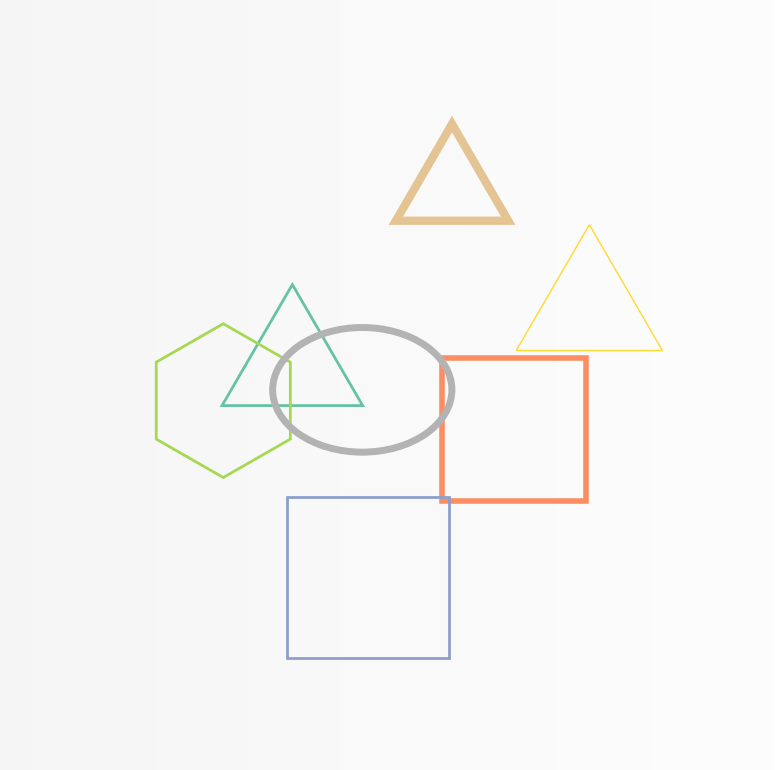[{"shape": "triangle", "thickness": 1, "radius": 0.52, "center": [0.377, 0.526]}, {"shape": "square", "thickness": 2, "radius": 0.46, "center": [0.663, 0.442]}, {"shape": "square", "thickness": 1, "radius": 0.52, "center": [0.475, 0.25]}, {"shape": "hexagon", "thickness": 1, "radius": 0.5, "center": [0.288, 0.48]}, {"shape": "triangle", "thickness": 0.5, "radius": 0.54, "center": [0.76, 0.599]}, {"shape": "triangle", "thickness": 3, "radius": 0.42, "center": [0.583, 0.755]}, {"shape": "oval", "thickness": 2.5, "radius": 0.58, "center": [0.467, 0.494]}]